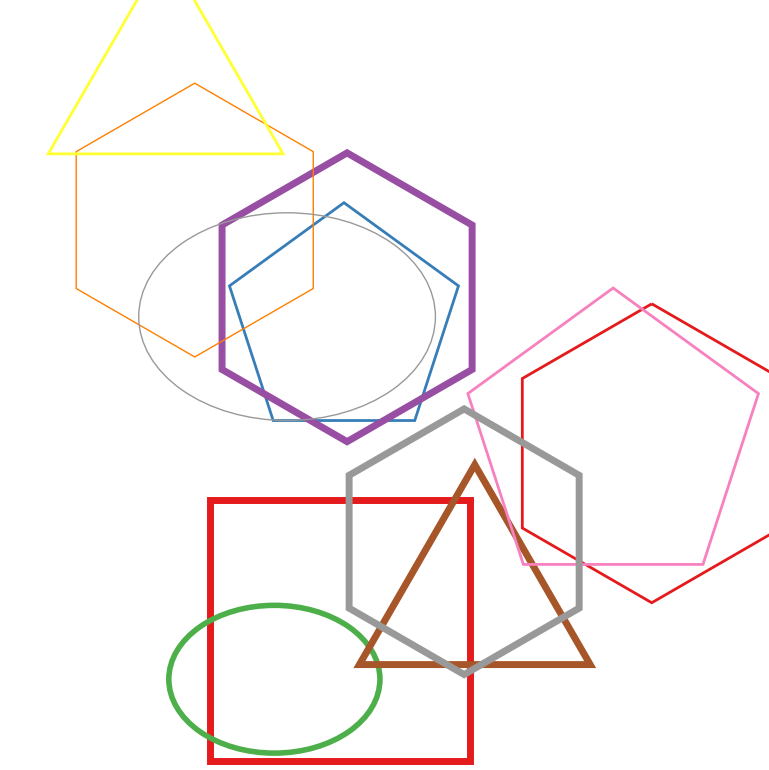[{"shape": "square", "thickness": 2.5, "radius": 0.85, "center": [0.442, 0.181]}, {"shape": "hexagon", "thickness": 1, "radius": 0.97, "center": [0.846, 0.411]}, {"shape": "pentagon", "thickness": 1, "radius": 0.78, "center": [0.447, 0.58]}, {"shape": "oval", "thickness": 2, "radius": 0.69, "center": [0.356, 0.118]}, {"shape": "hexagon", "thickness": 2.5, "radius": 0.94, "center": [0.451, 0.614]}, {"shape": "hexagon", "thickness": 0.5, "radius": 0.89, "center": [0.253, 0.714]}, {"shape": "triangle", "thickness": 1, "radius": 0.88, "center": [0.215, 0.888]}, {"shape": "triangle", "thickness": 2.5, "radius": 0.87, "center": [0.617, 0.223]}, {"shape": "pentagon", "thickness": 1, "radius": 0.99, "center": [0.796, 0.428]}, {"shape": "oval", "thickness": 0.5, "radius": 0.96, "center": [0.373, 0.589]}, {"shape": "hexagon", "thickness": 2.5, "radius": 0.86, "center": [0.603, 0.296]}]